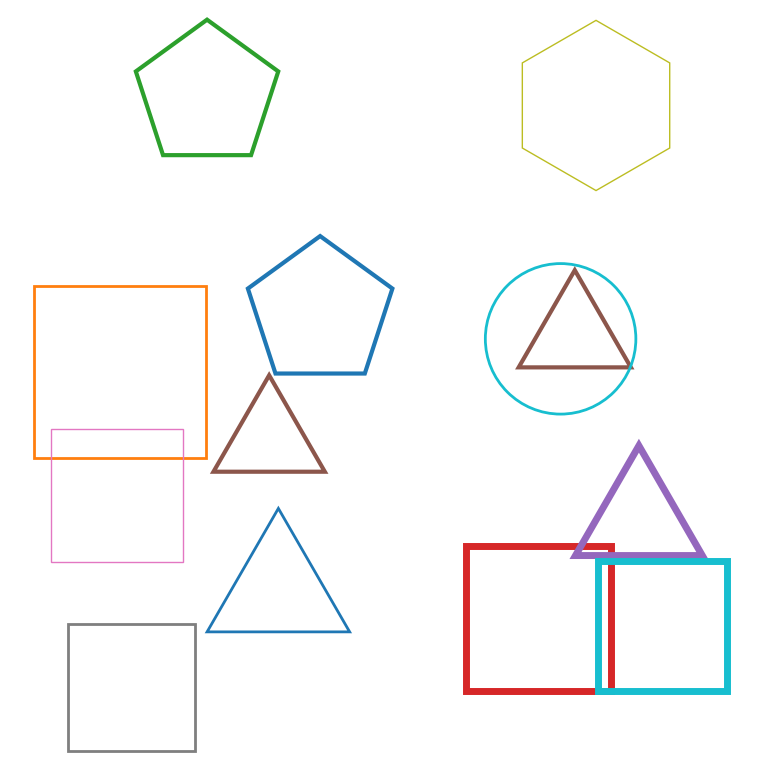[{"shape": "pentagon", "thickness": 1.5, "radius": 0.49, "center": [0.416, 0.595]}, {"shape": "triangle", "thickness": 1, "radius": 0.53, "center": [0.362, 0.233]}, {"shape": "square", "thickness": 1, "radius": 0.56, "center": [0.156, 0.517]}, {"shape": "pentagon", "thickness": 1.5, "radius": 0.49, "center": [0.269, 0.877]}, {"shape": "square", "thickness": 2.5, "radius": 0.47, "center": [0.699, 0.196]}, {"shape": "triangle", "thickness": 2.5, "radius": 0.48, "center": [0.83, 0.326]}, {"shape": "triangle", "thickness": 1.5, "radius": 0.42, "center": [0.35, 0.429]}, {"shape": "triangle", "thickness": 1.5, "radius": 0.42, "center": [0.746, 0.565]}, {"shape": "square", "thickness": 0.5, "radius": 0.43, "center": [0.152, 0.356]}, {"shape": "square", "thickness": 1, "radius": 0.41, "center": [0.171, 0.107]}, {"shape": "hexagon", "thickness": 0.5, "radius": 0.55, "center": [0.774, 0.863]}, {"shape": "square", "thickness": 2.5, "radius": 0.42, "center": [0.86, 0.187]}, {"shape": "circle", "thickness": 1, "radius": 0.49, "center": [0.728, 0.56]}]